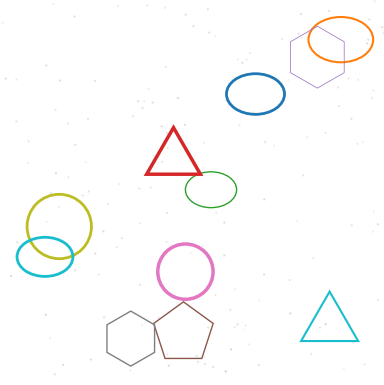[{"shape": "oval", "thickness": 2, "radius": 0.38, "center": [0.664, 0.756]}, {"shape": "oval", "thickness": 1.5, "radius": 0.42, "center": [0.885, 0.897]}, {"shape": "oval", "thickness": 1, "radius": 0.33, "center": [0.548, 0.507]}, {"shape": "triangle", "thickness": 2.5, "radius": 0.4, "center": [0.451, 0.588]}, {"shape": "hexagon", "thickness": 0.5, "radius": 0.4, "center": [0.824, 0.851]}, {"shape": "pentagon", "thickness": 1, "radius": 0.41, "center": [0.476, 0.135]}, {"shape": "circle", "thickness": 2.5, "radius": 0.36, "center": [0.482, 0.294]}, {"shape": "hexagon", "thickness": 1, "radius": 0.36, "center": [0.34, 0.121]}, {"shape": "circle", "thickness": 2, "radius": 0.42, "center": [0.154, 0.412]}, {"shape": "oval", "thickness": 2, "radius": 0.36, "center": [0.117, 0.333]}, {"shape": "triangle", "thickness": 1.5, "radius": 0.43, "center": [0.856, 0.157]}]